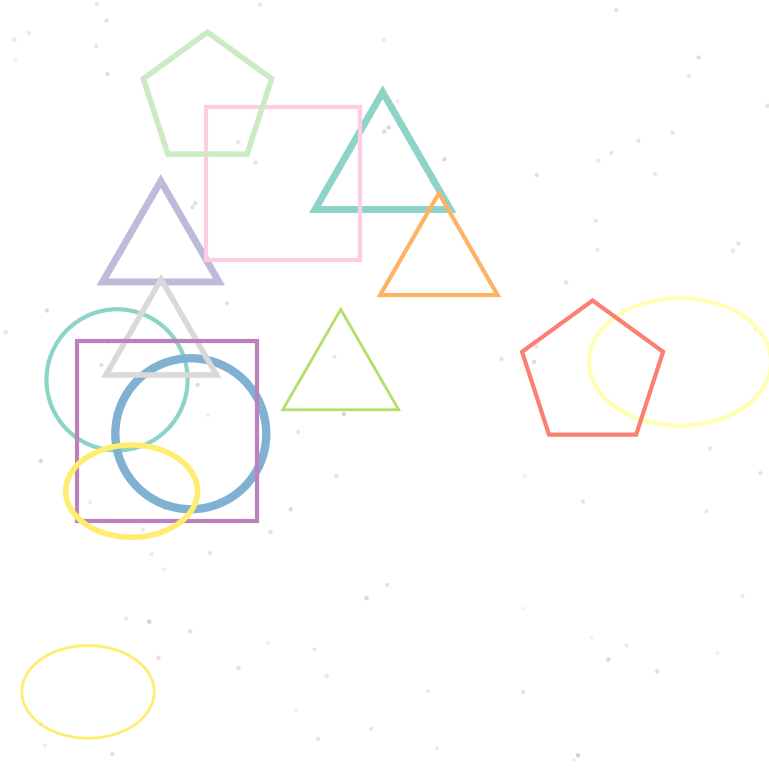[{"shape": "circle", "thickness": 1.5, "radius": 0.46, "center": [0.152, 0.507]}, {"shape": "triangle", "thickness": 2.5, "radius": 0.51, "center": [0.497, 0.779]}, {"shape": "oval", "thickness": 1.5, "radius": 0.59, "center": [0.883, 0.53]}, {"shape": "triangle", "thickness": 2.5, "radius": 0.44, "center": [0.209, 0.677]}, {"shape": "pentagon", "thickness": 1.5, "radius": 0.48, "center": [0.77, 0.513]}, {"shape": "circle", "thickness": 3, "radius": 0.49, "center": [0.248, 0.437]}, {"shape": "triangle", "thickness": 1.5, "radius": 0.44, "center": [0.57, 0.661]}, {"shape": "triangle", "thickness": 1, "radius": 0.43, "center": [0.443, 0.511]}, {"shape": "square", "thickness": 1.5, "radius": 0.5, "center": [0.368, 0.762]}, {"shape": "triangle", "thickness": 2, "radius": 0.41, "center": [0.209, 0.554]}, {"shape": "square", "thickness": 1.5, "radius": 0.59, "center": [0.217, 0.44]}, {"shape": "pentagon", "thickness": 2, "radius": 0.44, "center": [0.269, 0.871]}, {"shape": "oval", "thickness": 1, "radius": 0.43, "center": [0.114, 0.101]}, {"shape": "oval", "thickness": 2, "radius": 0.43, "center": [0.171, 0.362]}]